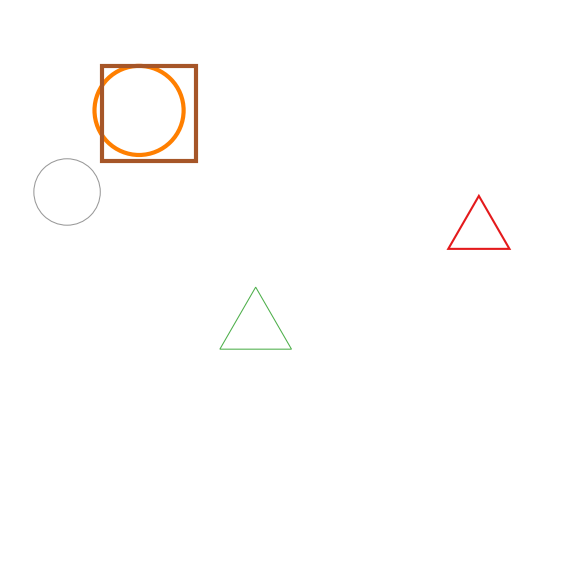[{"shape": "triangle", "thickness": 1, "radius": 0.31, "center": [0.829, 0.599]}, {"shape": "triangle", "thickness": 0.5, "radius": 0.36, "center": [0.443, 0.43]}, {"shape": "circle", "thickness": 2, "radius": 0.39, "center": [0.241, 0.808]}, {"shape": "square", "thickness": 2, "radius": 0.41, "center": [0.258, 0.803]}, {"shape": "circle", "thickness": 0.5, "radius": 0.29, "center": [0.116, 0.667]}]